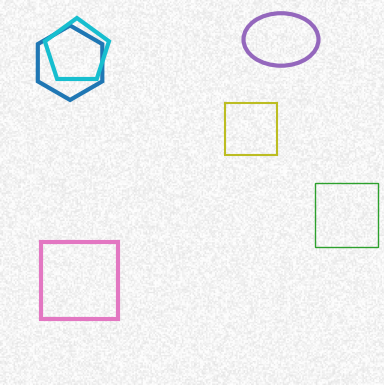[{"shape": "hexagon", "thickness": 3, "radius": 0.48, "center": [0.182, 0.837]}, {"shape": "square", "thickness": 1, "radius": 0.41, "center": [0.9, 0.442]}, {"shape": "oval", "thickness": 3, "radius": 0.49, "center": [0.73, 0.897]}, {"shape": "square", "thickness": 3, "radius": 0.5, "center": [0.207, 0.272]}, {"shape": "square", "thickness": 1.5, "radius": 0.34, "center": [0.653, 0.664]}, {"shape": "pentagon", "thickness": 3, "radius": 0.44, "center": [0.2, 0.866]}]